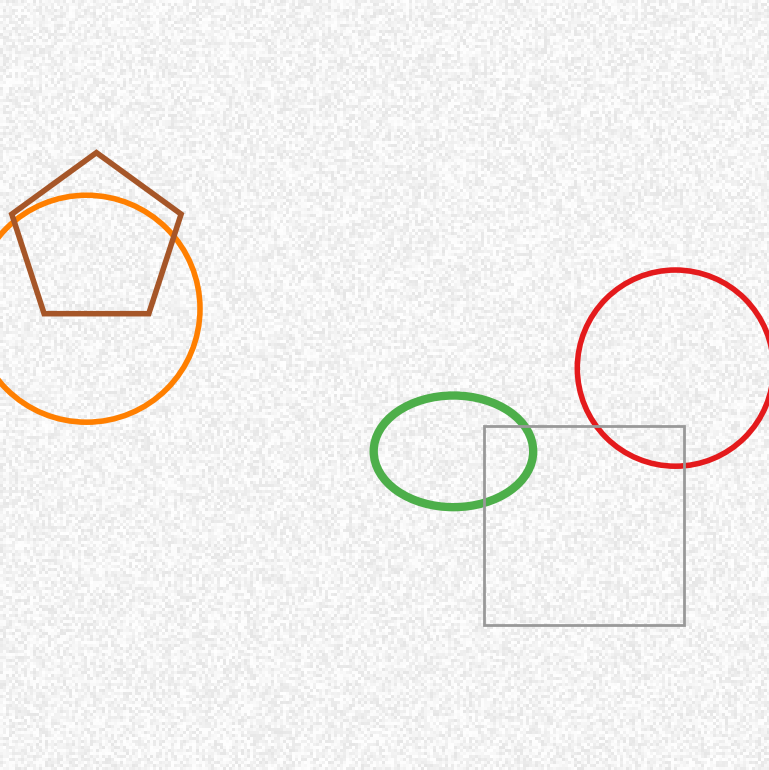[{"shape": "circle", "thickness": 2, "radius": 0.64, "center": [0.877, 0.522]}, {"shape": "oval", "thickness": 3, "radius": 0.52, "center": [0.589, 0.414]}, {"shape": "circle", "thickness": 2, "radius": 0.74, "center": [0.112, 0.599]}, {"shape": "pentagon", "thickness": 2, "radius": 0.58, "center": [0.125, 0.686]}, {"shape": "square", "thickness": 1, "radius": 0.65, "center": [0.759, 0.318]}]